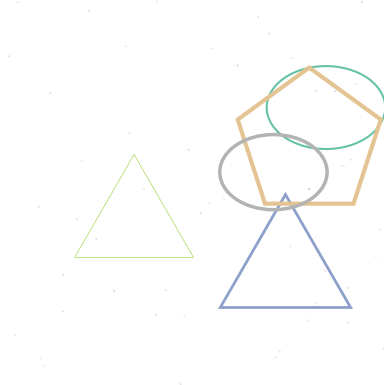[{"shape": "oval", "thickness": 1.5, "radius": 0.77, "center": [0.847, 0.721]}, {"shape": "triangle", "thickness": 2, "radius": 0.98, "center": [0.741, 0.299]}, {"shape": "triangle", "thickness": 0.5, "radius": 0.89, "center": [0.348, 0.421]}, {"shape": "pentagon", "thickness": 3, "radius": 0.98, "center": [0.803, 0.629]}, {"shape": "oval", "thickness": 2.5, "radius": 0.7, "center": [0.71, 0.553]}]